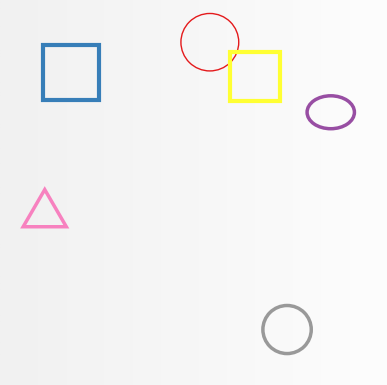[{"shape": "circle", "thickness": 1, "radius": 0.37, "center": [0.541, 0.89]}, {"shape": "square", "thickness": 3, "radius": 0.36, "center": [0.184, 0.811]}, {"shape": "oval", "thickness": 2.5, "radius": 0.31, "center": [0.854, 0.708]}, {"shape": "square", "thickness": 3, "radius": 0.32, "center": [0.657, 0.801]}, {"shape": "triangle", "thickness": 2.5, "radius": 0.32, "center": [0.115, 0.443]}, {"shape": "circle", "thickness": 2.5, "radius": 0.31, "center": [0.741, 0.144]}]